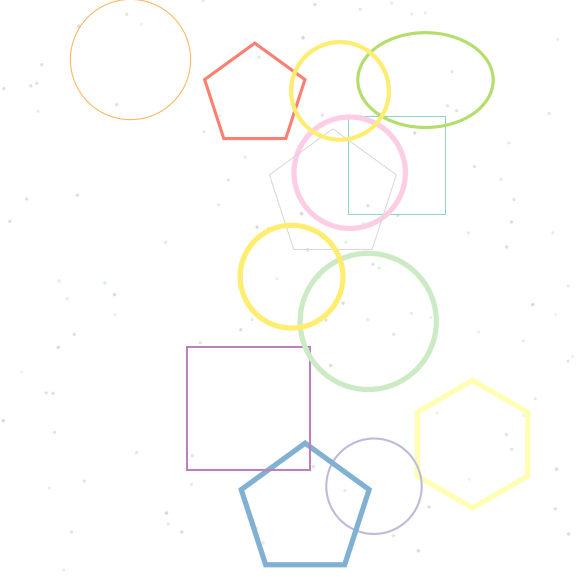[{"shape": "square", "thickness": 0.5, "radius": 0.42, "center": [0.686, 0.714]}, {"shape": "hexagon", "thickness": 2.5, "radius": 0.55, "center": [0.818, 0.23]}, {"shape": "circle", "thickness": 1, "radius": 0.41, "center": [0.648, 0.157]}, {"shape": "pentagon", "thickness": 1.5, "radius": 0.46, "center": [0.441, 0.833]}, {"shape": "pentagon", "thickness": 2.5, "radius": 0.58, "center": [0.528, 0.115]}, {"shape": "circle", "thickness": 0.5, "radius": 0.52, "center": [0.226, 0.896]}, {"shape": "oval", "thickness": 1.5, "radius": 0.59, "center": [0.737, 0.86]}, {"shape": "circle", "thickness": 2.5, "radius": 0.48, "center": [0.606, 0.7]}, {"shape": "pentagon", "thickness": 0.5, "radius": 0.58, "center": [0.576, 0.661]}, {"shape": "square", "thickness": 1, "radius": 0.53, "center": [0.43, 0.291]}, {"shape": "circle", "thickness": 2.5, "radius": 0.59, "center": [0.638, 0.443]}, {"shape": "circle", "thickness": 2, "radius": 0.42, "center": [0.589, 0.842]}, {"shape": "circle", "thickness": 2.5, "radius": 0.44, "center": [0.505, 0.52]}]